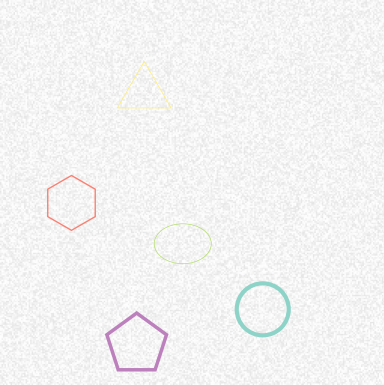[{"shape": "circle", "thickness": 3, "radius": 0.34, "center": [0.682, 0.196]}, {"shape": "hexagon", "thickness": 1, "radius": 0.36, "center": [0.186, 0.473]}, {"shape": "oval", "thickness": 0.5, "radius": 0.37, "center": [0.475, 0.367]}, {"shape": "pentagon", "thickness": 2.5, "radius": 0.41, "center": [0.355, 0.105]}, {"shape": "triangle", "thickness": 0.5, "radius": 0.4, "center": [0.375, 0.76]}]